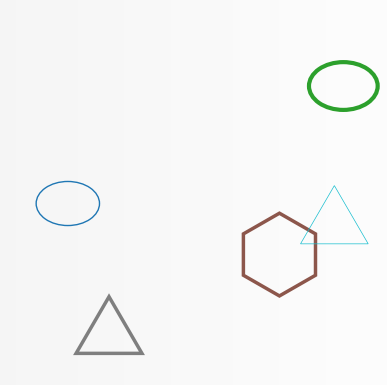[{"shape": "oval", "thickness": 1, "radius": 0.41, "center": [0.175, 0.471]}, {"shape": "oval", "thickness": 3, "radius": 0.44, "center": [0.886, 0.777]}, {"shape": "hexagon", "thickness": 2.5, "radius": 0.54, "center": [0.721, 0.339]}, {"shape": "triangle", "thickness": 2.5, "radius": 0.49, "center": [0.281, 0.131]}, {"shape": "triangle", "thickness": 0.5, "radius": 0.5, "center": [0.863, 0.417]}]